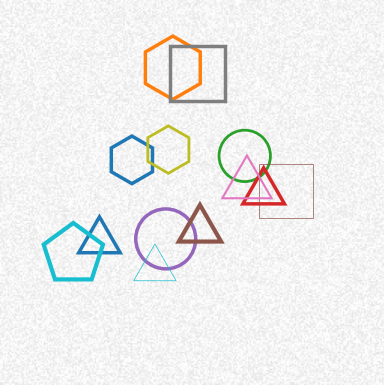[{"shape": "hexagon", "thickness": 2.5, "radius": 0.31, "center": [0.343, 0.585]}, {"shape": "triangle", "thickness": 2.5, "radius": 0.31, "center": [0.258, 0.375]}, {"shape": "hexagon", "thickness": 2.5, "radius": 0.41, "center": [0.449, 0.824]}, {"shape": "circle", "thickness": 2, "radius": 0.33, "center": [0.636, 0.595]}, {"shape": "triangle", "thickness": 2.5, "radius": 0.31, "center": [0.685, 0.502]}, {"shape": "circle", "thickness": 2.5, "radius": 0.39, "center": [0.43, 0.379]}, {"shape": "square", "thickness": 0.5, "radius": 0.35, "center": [0.743, 0.505]}, {"shape": "triangle", "thickness": 3, "radius": 0.32, "center": [0.519, 0.404]}, {"shape": "triangle", "thickness": 1.5, "radius": 0.37, "center": [0.641, 0.522]}, {"shape": "square", "thickness": 2.5, "radius": 0.36, "center": [0.512, 0.81]}, {"shape": "hexagon", "thickness": 2, "radius": 0.31, "center": [0.437, 0.611]}, {"shape": "triangle", "thickness": 0.5, "radius": 0.32, "center": [0.402, 0.303]}, {"shape": "pentagon", "thickness": 3, "radius": 0.4, "center": [0.19, 0.34]}]